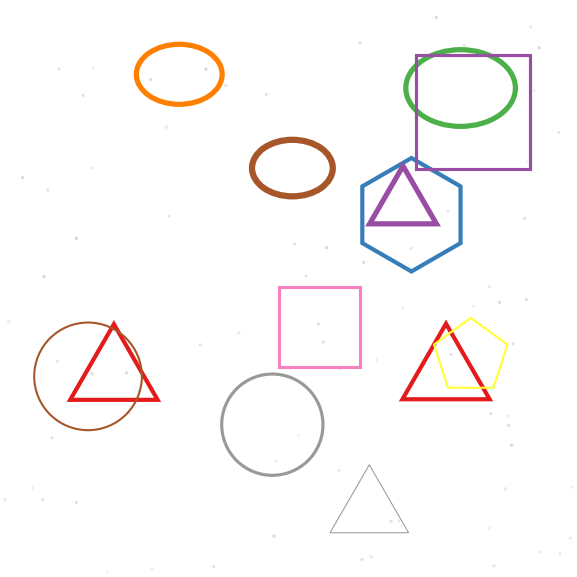[{"shape": "triangle", "thickness": 2, "radius": 0.44, "center": [0.772, 0.351]}, {"shape": "triangle", "thickness": 2, "radius": 0.44, "center": [0.197, 0.35]}, {"shape": "hexagon", "thickness": 2, "radius": 0.49, "center": [0.712, 0.627]}, {"shape": "oval", "thickness": 2.5, "radius": 0.47, "center": [0.798, 0.847]}, {"shape": "triangle", "thickness": 2.5, "radius": 0.33, "center": [0.698, 0.645]}, {"shape": "square", "thickness": 1.5, "radius": 0.49, "center": [0.819, 0.804]}, {"shape": "oval", "thickness": 2.5, "radius": 0.37, "center": [0.31, 0.87]}, {"shape": "pentagon", "thickness": 1, "radius": 0.33, "center": [0.815, 0.382]}, {"shape": "circle", "thickness": 1, "radius": 0.47, "center": [0.152, 0.347]}, {"shape": "oval", "thickness": 3, "radius": 0.35, "center": [0.506, 0.708]}, {"shape": "square", "thickness": 1.5, "radius": 0.35, "center": [0.554, 0.433]}, {"shape": "circle", "thickness": 1.5, "radius": 0.44, "center": [0.472, 0.264]}, {"shape": "triangle", "thickness": 0.5, "radius": 0.39, "center": [0.639, 0.116]}]